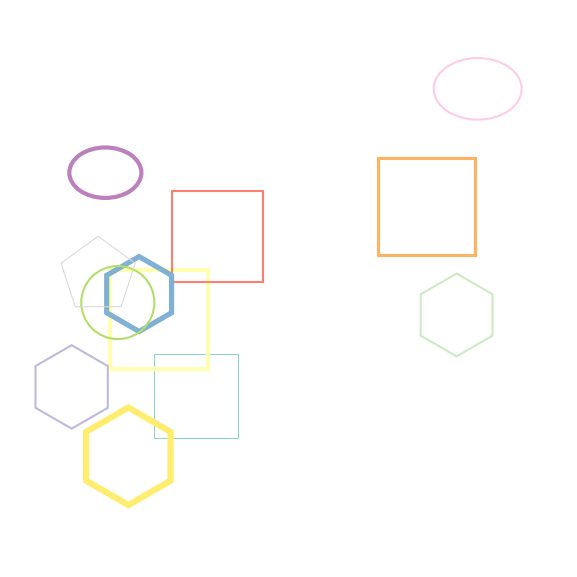[{"shape": "square", "thickness": 0.5, "radius": 0.36, "center": [0.339, 0.313]}, {"shape": "square", "thickness": 2, "radius": 0.43, "center": [0.276, 0.446]}, {"shape": "hexagon", "thickness": 1, "radius": 0.36, "center": [0.124, 0.329]}, {"shape": "square", "thickness": 1, "radius": 0.4, "center": [0.376, 0.59]}, {"shape": "hexagon", "thickness": 2.5, "radius": 0.32, "center": [0.241, 0.49]}, {"shape": "square", "thickness": 1.5, "radius": 0.42, "center": [0.739, 0.642]}, {"shape": "circle", "thickness": 1, "radius": 0.32, "center": [0.204, 0.475]}, {"shape": "oval", "thickness": 1, "radius": 0.38, "center": [0.827, 0.845]}, {"shape": "pentagon", "thickness": 0.5, "radius": 0.34, "center": [0.17, 0.523]}, {"shape": "oval", "thickness": 2, "radius": 0.31, "center": [0.182, 0.7]}, {"shape": "hexagon", "thickness": 1, "radius": 0.36, "center": [0.791, 0.454]}, {"shape": "hexagon", "thickness": 3, "radius": 0.42, "center": [0.222, 0.209]}]